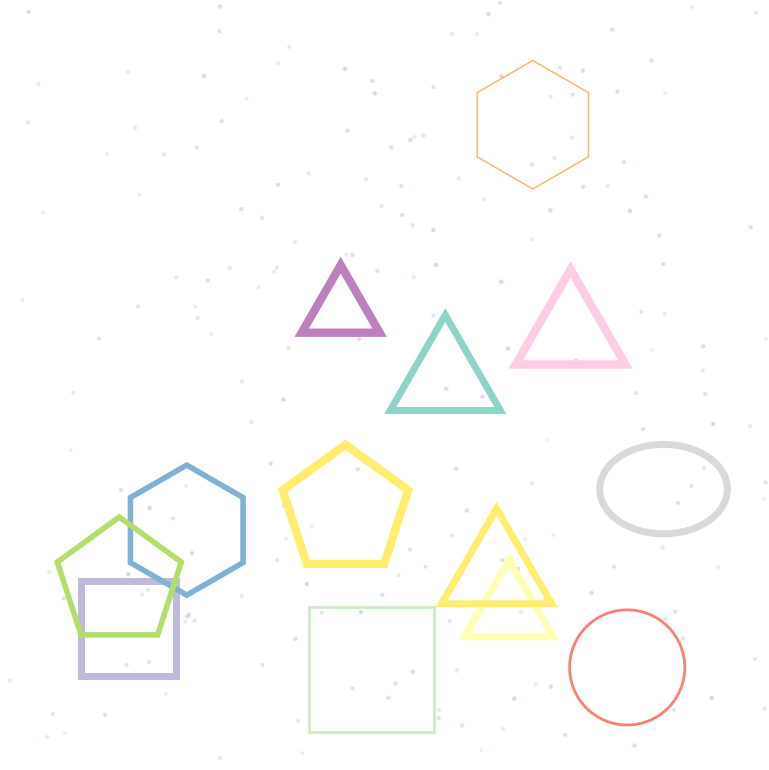[{"shape": "triangle", "thickness": 2.5, "radius": 0.41, "center": [0.578, 0.508]}, {"shape": "triangle", "thickness": 2.5, "radius": 0.33, "center": [0.661, 0.206]}, {"shape": "square", "thickness": 2.5, "radius": 0.31, "center": [0.167, 0.184]}, {"shape": "circle", "thickness": 1, "radius": 0.37, "center": [0.815, 0.133]}, {"shape": "hexagon", "thickness": 2, "radius": 0.42, "center": [0.243, 0.312]}, {"shape": "hexagon", "thickness": 0.5, "radius": 0.42, "center": [0.692, 0.838]}, {"shape": "pentagon", "thickness": 2, "radius": 0.42, "center": [0.155, 0.244]}, {"shape": "triangle", "thickness": 3, "radius": 0.41, "center": [0.741, 0.568]}, {"shape": "oval", "thickness": 2.5, "radius": 0.41, "center": [0.862, 0.365]}, {"shape": "triangle", "thickness": 3, "radius": 0.29, "center": [0.442, 0.597]}, {"shape": "square", "thickness": 1, "radius": 0.41, "center": [0.482, 0.131]}, {"shape": "pentagon", "thickness": 3, "radius": 0.43, "center": [0.449, 0.337]}, {"shape": "triangle", "thickness": 2.5, "radius": 0.41, "center": [0.645, 0.257]}]